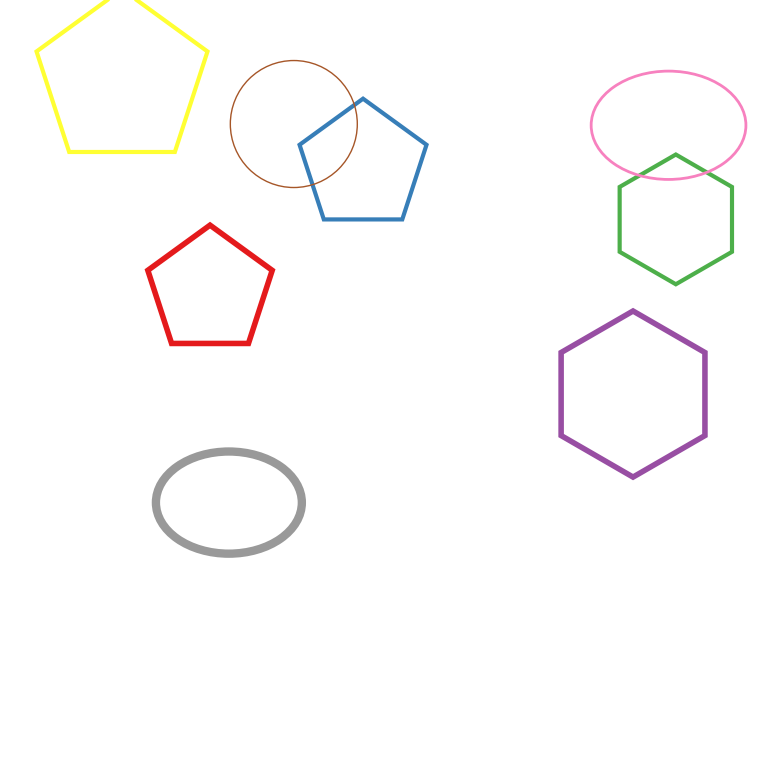[{"shape": "pentagon", "thickness": 2, "radius": 0.42, "center": [0.273, 0.623]}, {"shape": "pentagon", "thickness": 1.5, "radius": 0.43, "center": [0.471, 0.785]}, {"shape": "hexagon", "thickness": 1.5, "radius": 0.42, "center": [0.878, 0.715]}, {"shape": "hexagon", "thickness": 2, "radius": 0.54, "center": [0.822, 0.488]}, {"shape": "pentagon", "thickness": 1.5, "radius": 0.58, "center": [0.158, 0.897]}, {"shape": "circle", "thickness": 0.5, "radius": 0.41, "center": [0.382, 0.839]}, {"shape": "oval", "thickness": 1, "radius": 0.5, "center": [0.868, 0.837]}, {"shape": "oval", "thickness": 3, "radius": 0.47, "center": [0.297, 0.347]}]